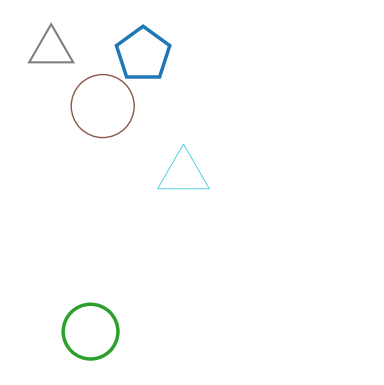[{"shape": "pentagon", "thickness": 2.5, "radius": 0.36, "center": [0.372, 0.859]}, {"shape": "circle", "thickness": 2.5, "radius": 0.36, "center": [0.235, 0.139]}, {"shape": "circle", "thickness": 1, "radius": 0.41, "center": [0.267, 0.724]}, {"shape": "triangle", "thickness": 1.5, "radius": 0.33, "center": [0.133, 0.871]}, {"shape": "triangle", "thickness": 0.5, "radius": 0.39, "center": [0.477, 0.548]}]